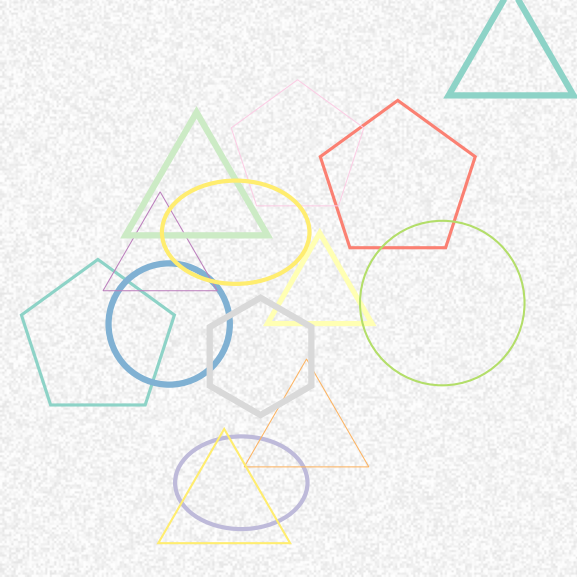[{"shape": "triangle", "thickness": 3, "radius": 0.62, "center": [0.885, 0.896]}, {"shape": "pentagon", "thickness": 1.5, "radius": 0.7, "center": [0.17, 0.411]}, {"shape": "triangle", "thickness": 2.5, "radius": 0.52, "center": [0.554, 0.491]}, {"shape": "oval", "thickness": 2, "radius": 0.57, "center": [0.418, 0.163]}, {"shape": "pentagon", "thickness": 1.5, "radius": 0.71, "center": [0.689, 0.684]}, {"shape": "circle", "thickness": 3, "radius": 0.53, "center": [0.293, 0.438]}, {"shape": "triangle", "thickness": 0.5, "radius": 0.62, "center": [0.531, 0.253]}, {"shape": "circle", "thickness": 1, "radius": 0.71, "center": [0.766, 0.474]}, {"shape": "pentagon", "thickness": 0.5, "radius": 0.6, "center": [0.515, 0.74]}, {"shape": "hexagon", "thickness": 3, "radius": 0.51, "center": [0.451, 0.382]}, {"shape": "triangle", "thickness": 0.5, "radius": 0.57, "center": [0.277, 0.553]}, {"shape": "triangle", "thickness": 3, "radius": 0.71, "center": [0.34, 0.663]}, {"shape": "triangle", "thickness": 1, "radius": 0.66, "center": [0.388, 0.124]}, {"shape": "oval", "thickness": 2, "radius": 0.64, "center": [0.408, 0.597]}]